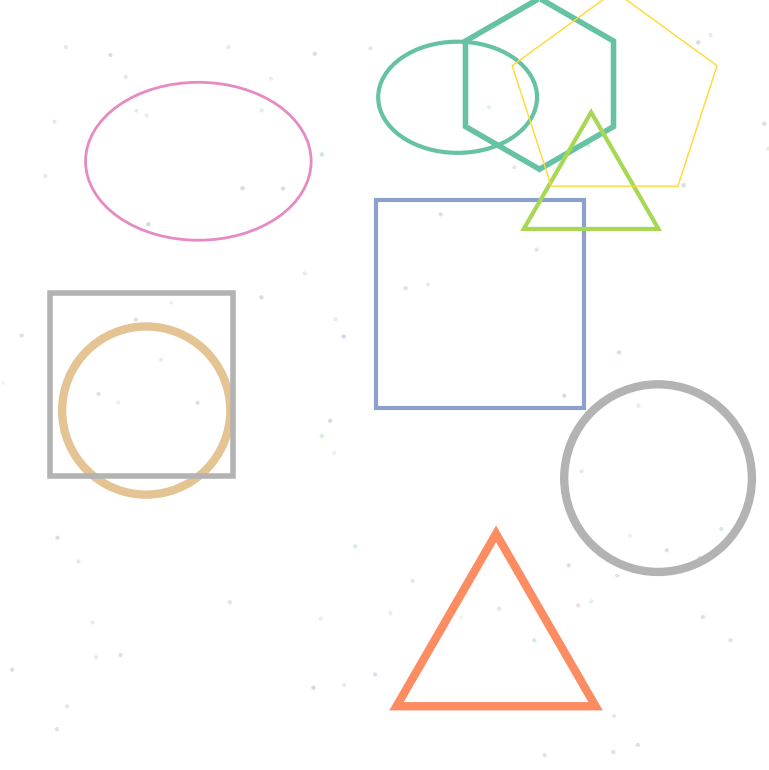[{"shape": "hexagon", "thickness": 2, "radius": 0.55, "center": [0.701, 0.891]}, {"shape": "oval", "thickness": 1.5, "radius": 0.52, "center": [0.594, 0.874]}, {"shape": "triangle", "thickness": 3, "radius": 0.75, "center": [0.644, 0.157]}, {"shape": "square", "thickness": 1.5, "radius": 0.68, "center": [0.624, 0.605]}, {"shape": "oval", "thickness": 1, "radius": 0.73, "center": [0.258, 0.791]}, {"shape": "triangle", "thickness": 1.5, "radius": 0.5, "center": [0.768, 0.753]}, {"shape": "pentagon", "thickness": 0.5, "radius": 0.7, "center": [0.798, 0.871]}, {"shape": "circle", "thickness": 3, "radius": 0.55, "center": [0.19, 0.467]}, {"shape": "square", "thickness": 2, "radius": 0.59, "center": [0.184, 0.501]}, {"shape": "circle", "thickness": 3, "radius": 0.61, "center": [0.855, 0.379]}]